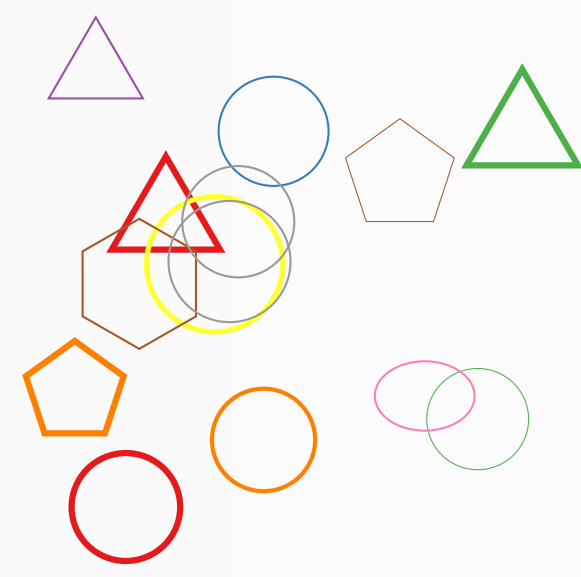[{"shape": "circle", "thickness": 3, "radius": 0.47, "center": [0.217, 0.121]}, {"shape": "triangle", "thickness": 3, "radius": 0.54, "center": [0.285, 0.621]}, {"shape": "circle", "thickness": 1, "radius": 0.47, "center": [0.471, 0.772]}, {"shape": "circle", "thickness": 0.5, "radius": 0.44, "center": [0.822, 0.273]}, {"shape": "triangle", "thickness": 3, "radius": 0.55, "center": [0.898, 0.768]}, {"shape": "triangle", "thickness": 1, "radius": 0.47, "center": [0.165, 0.876]}, {"shape": "circle", "thickness": 2, "radius": 0.44, "center": [0.453, 0.237]}, {"shape": "pentagon", "thickness": 3, "radius": 0.44, "center": [0.129, 0.32]}, {"shape": "circle", "thickness": 2.5, "radius": 0.59, "center": [0.369, 0.542]}, {"shape": "hexagon", "thickness": 1, "radius": 0.56, "center": [0.24, 0.508]}, {"shape": "pentagon", "thickness": 0.5, "radius": 0.49, "center": [0.688, 0.695]}, {"shape": "oval", "thickness": 1, "radius": 0.43, "center": [0.731, 0.313]}, {"shape": "circle", "thickness": 1, "radius": 0.48, "center": [0.41, 0.615]}, {"shape": "circle", "thickness": 1, "radius": 0.52, "center": [0.395, 0.546]}]